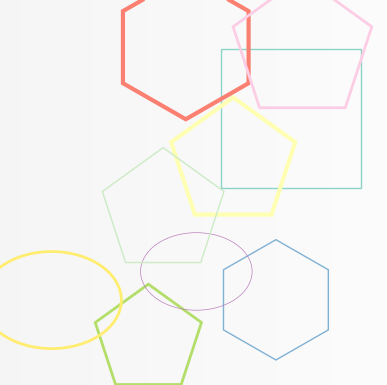[{"shape": "square", "thickness": 1, "radius": 0.9, "center": [0.751, 0.693]}, {"shape": "pentagon", "thickness": 3, "radius": 0.84, "center": [0.602, 0.579]}, {"shape": "hexagon", "thickness": 3, "radius": 0.94, "center": [0.479, 0.877]}, {"shape": "hexagon", "thickness": 1, "radius": 0.78, "center": [0.712, 0.221]}, {"shape": "pentagon", "thickness": 2, "radius": 0.72, "center": [0.383, 0.118]}, {"shape": "pentagon", "thickness": 2, "radius": 0.94, "center": [0.78, 0.872]}, {"shape": "oval", "thickness": 0.5, "radius": 0.72, "center": [0.507, 0.295]}, {"shape": "pentagon", "thickness": 1, "radius": 0.82, "center": [0.421, 0.452]}, {"shape": "oval", "thickness": 2, "radius": 0.9, "center": [0.133, 0.221]}]